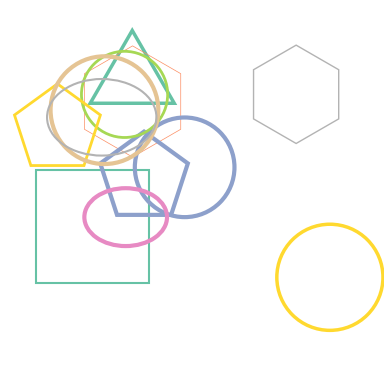[{"shape": "square", "thickness": 1.5, "radius": 0.73, "center": [0.24, 0.412]}, {"shape": "triangle", "thickness": 2.5, "radius": 0.63, "center": [0.343, 0.795]}, {"shape": "hexagon", "thickness": 0.5, "radius": 0.72, "center": [0.344, 0.736]}, {"shape": "pentagon", "thickness": 3, "radius": 0.6, "center": [0.374, 0.539]}, {"shape": "circle", "thickness": 3, "radius": 0.65, "center": [0.48, 0.565]}, {"shape": "oval", "thickness": 3, "radius": 0.54, "center": [0.326, 0.436]}, {"shape": "circle", "thickness": 2, "radius": 0.56, "center": [0.324, 0.755]}, {"shape": "pentagon", "thickness": 2, "radius": 0.59, "center": [0.149, 0.665]}, {"shape": "circle", "thickness": 2.5, "radius": 0.69, "center": [0.857, 0.28]}, {"shape": "circle", "thickness": 3, "radius": 0.7, "center": [0.271, 0.714]}, {"shape": "oval", "thickness": 1.5, "radius": 0.71, "center": [0.264, 0.695]}, {"shape": "hexagon", "thickness": 1, "radius": 0.64, "center": [0.769, 0.755]}]